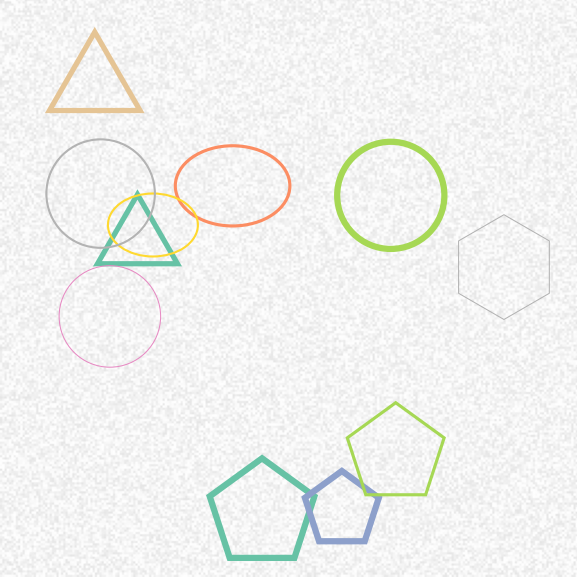[{"shape": "triangle", "thickness": 2.5, "radius": 0.4, "center": [0.238, 0.582]}, {"shape": "pentagon", "thickness": 3, "radius": 0.48, "center": [0.454, 0.11]}, {"shape": "oval", "thickness": 1.5, "radius": 0.5, "center": [0.403, 0.677]}, {"shape": "pentagon", "thickness": 3, "radius": 0.34, "center": [0.592, 0.116]}, {"shape": "circle", "thickness": 0.5, "radius": 0.44, "center": [0.19, 0.451]}, {"shape": "pentagon", "thickness": 1.5, "radius": 0.44, "center": [0.685, 0.214]}, {"shape": "circle", "thickness": 3, "radius": 0.46, "center": [0.677, 0.661]}, {"shape": "oval", "thickness": 1, "radius": 0.39, "center": [0.265, 0.61]}, {"shape": "triangle", "thickness": 2.5, "radius": 0.45, "center": [0.164, 0.853]}, {"shape": "hexagon", "thickness": 0.5, "radius": 0.45, "center": [0.873, 0.537]}, {"shape": "circle", "thickness": 1, "radius": 0.47, "center": [0.174, 0.664]}]